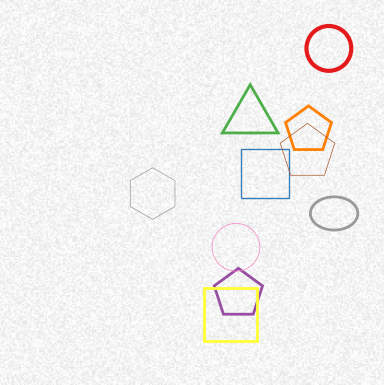[{"shape": "circle", "thickness": 3, "radius": 0.29, "center": [0.854, 0.874]}, {"shape": "square", "thickness": 1, "radius": 0.32, "center": [0.689, 0.549]}, {"shape": "triangle", "thickness": 2, "radius": 0.42, "center": [0.65, 0.696]}, {"shape": "pentagon", "thickness": 2, "radius": 0.33, "center": [0.619, 0.237]}, {"shape": "pentagon", "thickness": 2, "radius": 0.31, "center": [0.801, 0.662]}, {"shape": "square", "thickness": 2, "radius": 0.35, "center": [0.599, 0.183]}, {"shape": "pentagon", "thickness": 0.5, "radius": 0.37, "center": [0.799, 0.605]}, {"shape": "circle", "thickness": 0.5, "radius": 0.31, "center": [0.613, 0.358]}, {"shape": "hexagon", "thickness": 0.5, "radius": 0.34, "center": [0.396, 0.497]}, {"shape": "oval", "thickness": 2, "radius": 0.31, "center": [0.868, 0.446]}]